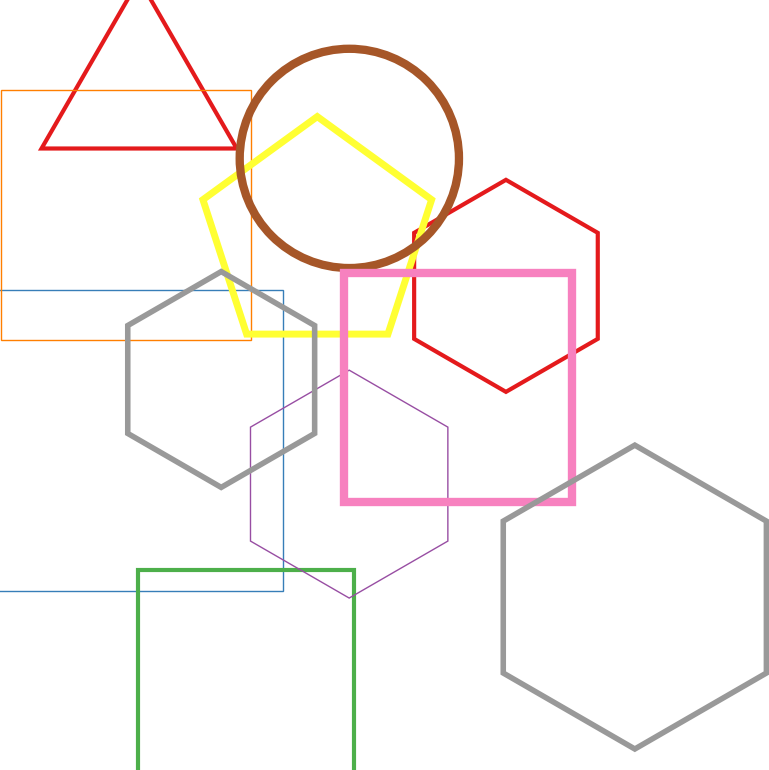[{"shape": "hexagon", "thickness": 1.5, "radius": 0.69, "center": [0.657, 0.629]}, {"shape": "triangle", "thickness": 1.5, "radius": 0.73, "center": [0.181, 0.88]}, {"shape": "square", "thickness": 0.5, "radius": 0.98, "center": [0.171, 0.428]}, {"shape": "square", "thickness": 1.5, "radius": 0.7, "center": [0.32, 0.12]}, {"shape": "hexagon", "thickness": 0.5, "radius": 0.74, "center": [0.453, 0.371]}, {"shape": "square", "thickness": 0.5, "radius": 0.81, "center": [0.164, 0.721]}, {"shape": "pentagon", "thickness": 2.5, "radius": 0.78, "center": [0.412, 0.692]}, {"shape": "circle", "thickness": 3, "radius": 0.71, "center": [0.454, 0.794]}, {"shape": "square", "thickness": 3, "radius": 0.74, "center": [0.595, 0.497]}, {"shape": "hexagon", "thickness": 2, "radius": 0.7, "center": [0.287, 0.507]}, {"shape": "hexagon", "thickness": 2, "radius": 0.99, "center": [0.824, 0.225]}]